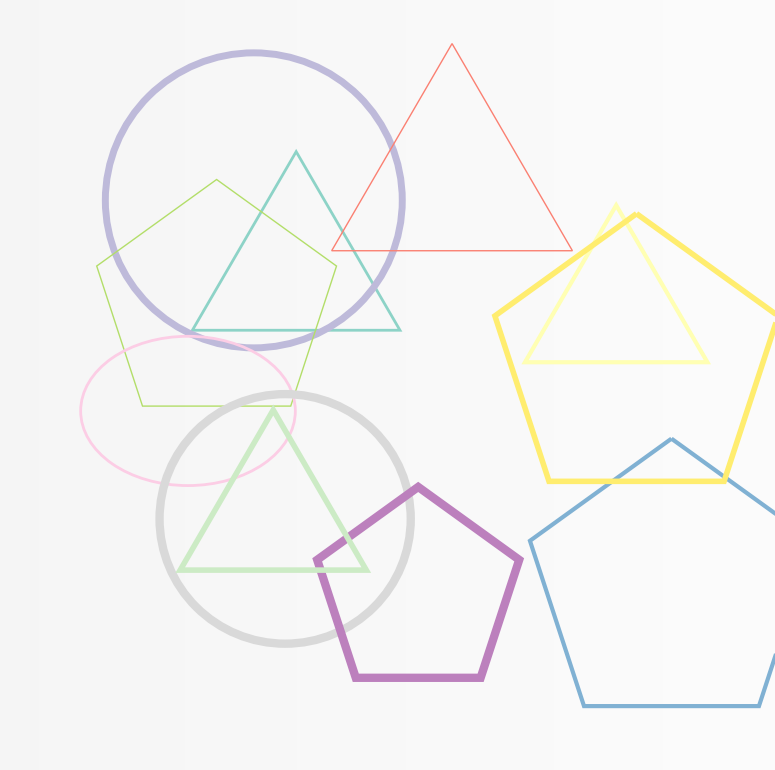[{"shape": "triangle", "thickness": 1, "radius": 0.77, "center": [0.382, 0.648]}, {"shape": "triangle", "thickness": 1.5, "radius": 0.68, "center": [0.795, 0.598]}, {"shape": "circle", "thickness": 2.5, "radius": 0.96, "center": [0.327, 0.74]}, {"shape": "triangle", "thickness": 0.5, "radius": 0.9, "center": [0.583, 0.764]}, {"shape": "pentagon", "thickness": 1.5, "radius": 0.96, "center": [0.866, 0.238]}, {"shape": "pentagon", "thickness": 0.5, "radius": 0.81, "center": [0.28, 0.604]}, {"shape": "oval", "thickness": 1, "radius": 0.69, "center": [0.243, 0.466]}, {"shape": "circle", "thickness": 3, "radius": 0.81, "center": [0.368, 0.326]}, {"shape": "pentagon", "thickness": 3, "radius": 0.69, "center": [0.54, 0.231]}, {"shape": "triangle", "thickness": 2, "radius": 0.69, "center": [0.353, 0.329]}, {"shape": "pentagon", "thickness": 2, "radius": 0.96, "center": [0.821, 0.53]}]